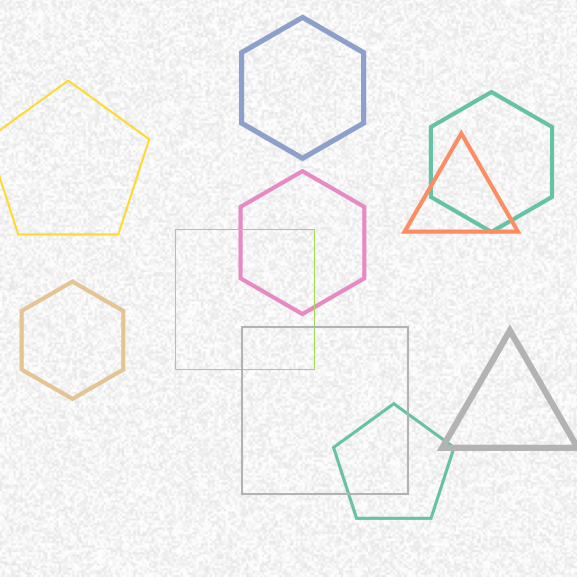[{"shape": "pentagon", "thickness": 1.5, "radius": 0.55, "center": [0.682, 0.19]}, {"shape": "hexagon", "thickness": 2, "radius": 0.61, "center": [0.851, 0.719]}, {"shape": "triangle", "thickness": 2, "radius": 0.57, "center": [0.799, 0.655]}, {"shape": "hexagon", "thickness": 2.5, "radius": 0.61, "center": [0.524, 0.847]}, {"shape": "hexagon", "thickness": 2, "radius": 0.62, "center": [0.524, 0.579]}, {"shape": "square", "thickness": 0.5, "radius": 0.6, "center": [0.423, 0.482]}, {"shape": "pentagon", "thickness": 1, "radius": 0.74, "center": [0.118, 0.712]}, {"shape": "hexagon", "thickness": 2, "radius": 0.51, "center": [0.125, 0.41]}, {"shape": "triangle", "thickness": 3, "radius": 0.68, "center": [0.883, 0.291]}, {"shape": "square", "thickness": 1, "radius": 0.72, "center": [0.563, 0.288]}]